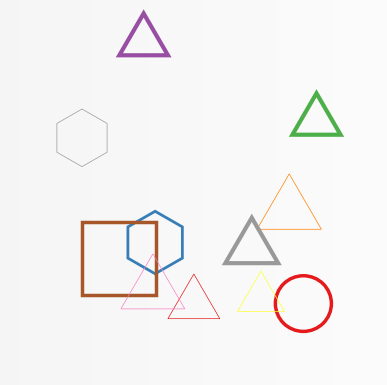[{"shape": "circle", "thickness": 2.5, "radius": 0.36, "center": [0.783, 0.211]}, {"shape": "triangle", "thickness": 0.5, "radius": 0.39, "center": [0.5, 0.211]}, {"shape": "hexagon", "thickness": 2, "radius": 0.41, "center": [0.4, 0.37]}, {"shape": "triangle", "thickness": 3, "radius": 0.36, "center": [0.817, 0.686]}, {"shape": "triangle", "thickness": 3, "radius": 0.36, "center": [0.371, 0.893]}, {"shape": "triangle", "thickness": 0.5, "radius": 0.48, "center": [0.746, 0.452]}, {"shape": "triangle", "thickness": 0.5, "radius": 0.35, "center": [0.673, 0.226]}, {"shape": "square", "thickness": 2.5, "radius": 0.47, "center": [0.307, 0.328]}, {"shape": "triangle", "thickness": 0.5, "radius": 0.48, "center": [0.394, 0.245]}, {"shape": "triangle", "thickness": 3, "radius": 0.39, "center": [0.65, 0.356]}, {"shape": "hexagon", "thickness": 0.5, "radius": 0.37, "center": [0.212, 0.642]}]